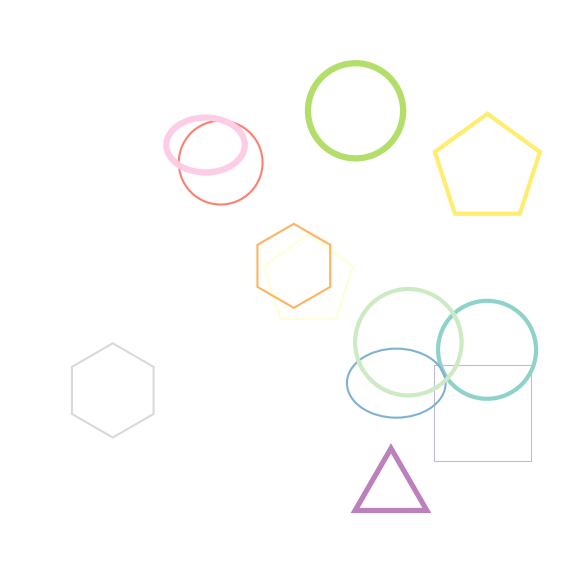[{"shape": "circle", "thickness": 2, "radius": 0.42, "center": [0.843, 0.393]}, {"shape": "pentagon", "thickness": 0.5, "radius": 0.41, "center": [0.534, 0.512]}, {"shape": "square", "thickness": 0.5, "radius": 0.42, "center": [0.836, 0.284]}, {"shape": "circle", "thickness": 1, "radius": 0.36, "center": [0.382, 0.718]}, {"shape": "oval", "thickness": 1, "radius": 0.43, "center": [0.686, 0.336]}, {"shape": "hexagon", "thickness": 1, "radius": 0.36, "center": [0.509, 0.539]}, {"shape": "circle", "thickness": 3, "radius": 0.41, "center": [0.616, 0.807]}, {"shape": "oval", "thickness": 3, "radius": 0.34, "center": [0.356, 0.748]}, {"shape": "hexagon", "thickness": 1, "radius": 0.41, "center": [0.195, 0.323]}, {"shape": "triangle", "thickness": 2.5, "radius": 0.36, "center": [0.677, 0.151]}, {"shape": "circle", "thickness": 2, "radius": 0.46, "center": [0.707, 0.407]}, {"shape": "pentagon", "thickness": 2, "radius": 0.48, "center": [0.844, 0.706]}]